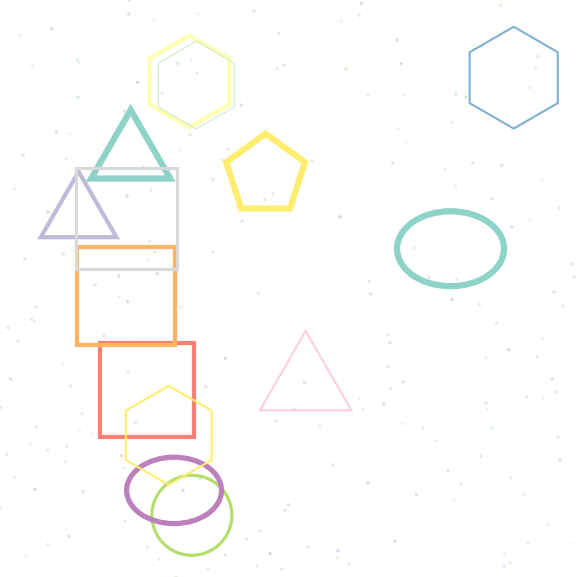[{"shape": "triangle", "thickness": 3, "radius": 0.4, "center": [0.226, 0.73]}, {"shape": "oval", "thickness": 3, "radius": 0.46, "center": [0.78, 0.568]}, {"shape": "hexagon", "thickness": 2, "radius": 0.4, "center": [0.328, 0.858]}, {"shape": "triangle", "thickness": 2, "radius": 0.38, "center": [0.136, 0.626]}, {"shape": "square", "thickness": 2, "radius": 0.41, "center": [0.255, 0.324]}, {"shape": "hexagon", "thickness": 1, "radius": 0.44, "center": [0.89, 0.865]}, {"shape": "square", "thickness": 2, "radius": 0.43, "center": [0.218, 0.487]}, {"shape": "circle", "thickness": 1.5, "radius": 0.35, "center": [0.332, 0.107]}, {"shape": "triangle", "thickness": 1, "radius": 0.46, "center": [0.529, 0.334]}, {"shape": "square", "thickness": 1.5, "radius": 0.44, "center": [0.219, 0.621]}, {"shape": "oval", "thickness": 2.5, "radius": 0.41, "center": [0.301, 0.15]}, {"shape": "hexagon", "thickness": 0.5, "radius": 0.38, "center": [0.34, 0.852]}, {"shape": "hexagon", "thickness": 1, "radius": 0.43, "center": [0.292, 0.245]}, {"shape": "pentagon", "thickness": 3, "radius": 0.36, "center": [0.46, 0.696]}]